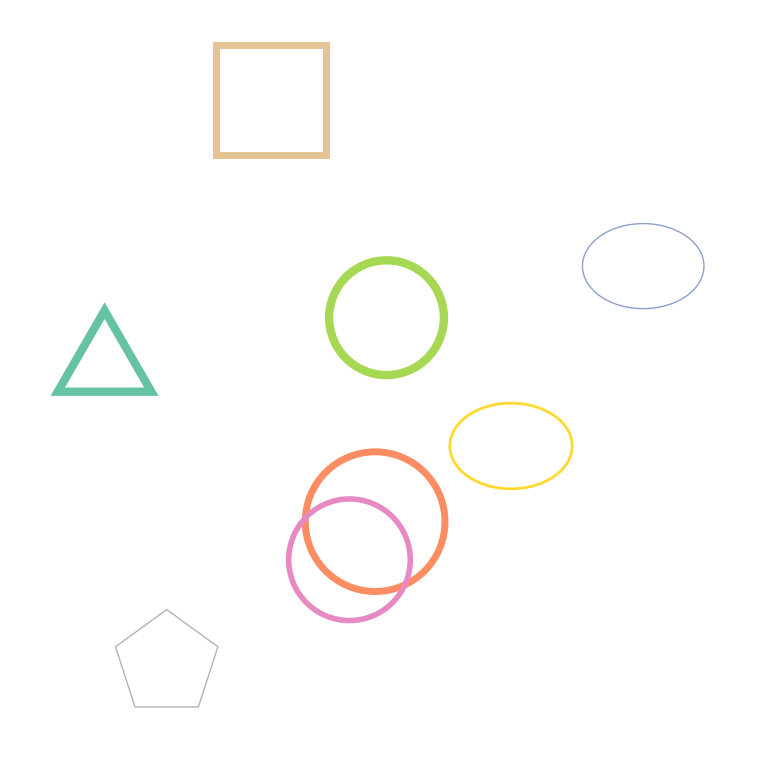[{"shape": "triangle", "thickness": 3, "radius": 0.35, "center": [0.136, 0.526]}, {"shape": "circle", "thickness": 2.5, "radius": 0.45, "center": [0.487, 0.323]}, {"shape": "oval", "thickness": 0.5, "radius": 0.39, "center": [0.835, 0.654]}, {"shape": "circle", "thickness": 2, "radius": 0.39, "center": [0.454, 0.273]}, {"shape": "circle", "thickness": 3, "radius": 0.37, "center": [0.502, 0.587]}, {"shape": "oval", "thickness": 1, "radius": 0.4, "center": [0.664, 0.421]}, {"shape": "square", "thickness": 2.5, "radius": 0.36, "center": [0.352, 0.871]}, {"shape": "pentagon", "thickness": 0.5, "radius": 0.35, "center": [0.216, 0.138]}]